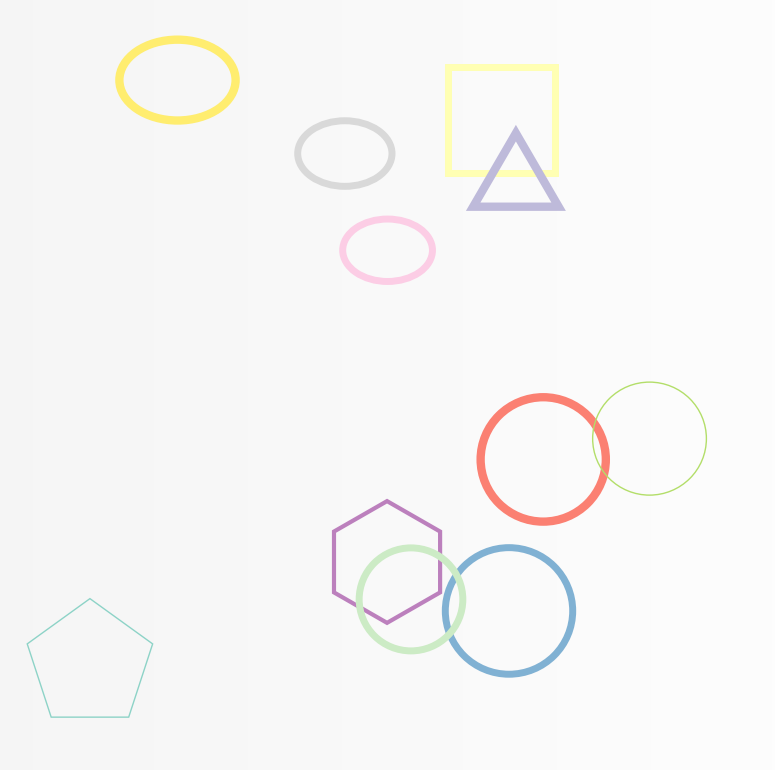[{"shape": "pentagon", "thickness": 0.5, "radius": 0.43, "center": [0.116, 0.137]}, {"shape": "square", "thickness": 2.5, "radius": 0.34, "center": [0.647, 0.845]}, {"shape": "triangle", "thickness": 3, "radius": 0.32, "center": [0.666, 0.763]}, {"shape": "circle", "thickness": 3, "radius": 0.4, "center": [0.701, 0.403]}, {"shape": "circle", "thickness": 2.5, "radius": 0.41, "center": [0.657, 0.207]}, {"shape": "circle", "thickness": 0.5, "radius": 0.37, "center": [0.838, 0.43]}, {"shape": "oval", "thickness": 2.5, "radius": 0.29, "center": [0.5, 0.675]}, {"shape": "oval", "thickness": 2.5, "radius": 0.3, "center": [0.445, 0.801]}, {"shape": "hexagon", "thickness": 1.5, "radius": 0.4, "center": [0.499, 0.27]}, {"shape": "circle", "thickness": 2.5, "radius": 0.33, "center": [0.53, 0.222]}, {"shape": "oval", "thickness": 3, "radius": 0.37, "center": [0.229, 0.896]}]